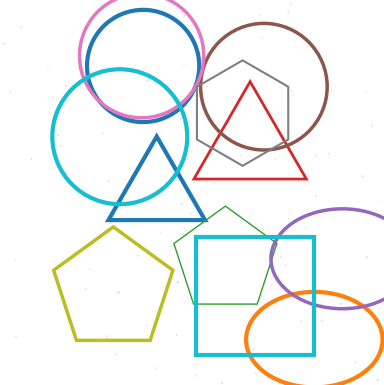[{"shape": "triangle", "thickness": 3, "radius": 0.72, "center": [0.407, 0.501]}, {"shape": "circle", "thickness": 3, "radius": 0.73, "center": [0.372, 0.829]}, {"shape": "oval", "thickness": 3, "radius": 0.89, "center": [0.816, 0.118]}, {"shape": "pentagon", "thickness": 1, "radius": 0.7, "center": [0.585, 0.324]}, {"shape": "triangle", "thickness": 2, "radius": 0.84, "center": [0.65, 0.619]}, {"shape": "oval", "thickness": 2.5, "radius": 0.93, "center": [0.889, 0.328]}, {"shape": "circle", "thickness": 2.5, "radius": 0.82, "center": [0.685, 0.775]}, {"shape": "circle", "thickness": 2.5, "radius": 0.81, "center": [0.368, 0.855]}, {"shape": "hexagon", "thickness": 1.5, "radius": 0.68, "center": [0.63, 0.706]}, {"shape": "pentagon", "thickness": 2.5, "radius": 0.81, "center": [0.294, 0.248]}, {"shape": "square", "thickness": 3, "radius": 0.76, "center": [0.662, 0.231]}, {"shape": "circle", "thickness": 3, "radius": 0.88, "center": [0.311, 0.645]}]